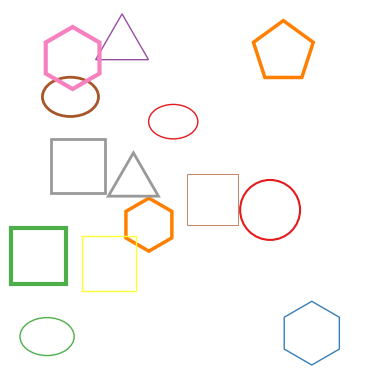[{"shape": "oval", "thickness": 1, "radius": 0.32, "center": [0.45, 0.684]}, {"shape": "circle", "thickness": 1.5, "radius": 0.39, "center": [0.702, 0.455]}, {"shape": "hexagon", "thickness": 1, "radius": 0.41, "center": [0.81, 0.135]}, {"shape": "oval", "thickness": 1, "radius": 0.35, "center": [0.122, 0.126]}, {"shape": "square", "thickness": 3, "radius": 0.36, "center": [0.1, 0.335]}, {"shape": "triangle", "thickness": 1, "radius": 0.4, "center": [0.317, 0.885]}, {"shape": "hexagon", "thickness": 2.5, "radius": 0.34, "center": [0.387, 0.417]}, {"shape": "pentagon", "thickness": 2.5, "radius": 0.41, "center": [0.736, 0.865]}, {"shape": "square", "thickness": 1, "radius": 0.35, "center": [0.283, 0.316]}, {"shape": "oval", "thickness": 2, "radius": 0.36, "center": [0.183, 0.748]}, {"shape": "square", "thickness": 0.5, "radius": 0.33, "center": [0.552, 0.483]}, {"shape": "hexagon", "thickness": 3, "radius": 0.4, "center": [0.189, 0.849]}, {"shape": "triangle", "thickness": 2, "radius": 0.38, "center": [0.347, 0.528]}, {"shape": "square", "thickness": 2, "radius": 0.35, "center": [0.202, 0.569]}]